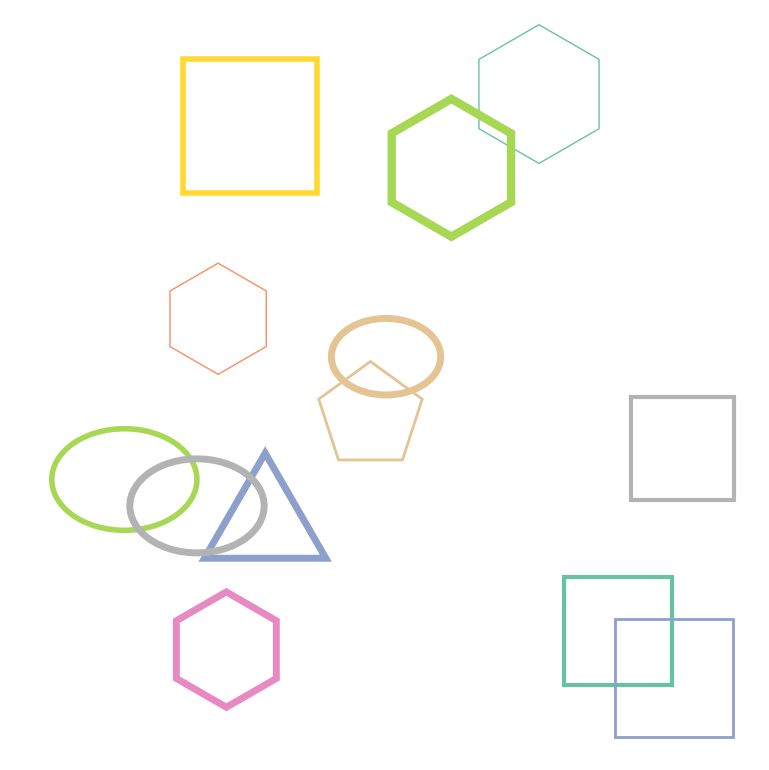[{"shape": "square", "thickness": 1.5, "radius": 0.35, "center": [0.802, 0.18]}, {"shape": "hexagon", "thickness": 0.5, "radius": 0.45, "center": [0.7, 0.878]}, {"shape": "hexagon", "thickness": 0.5, "radius": 0.36, "center": [0.283, 0.586]}, {"shape": "square", "thickness": 1, "radius": 0.38, "center": [0.876, 0.12]}, {"shape": "triangle", "thickness": 2.5, "radius": 0.45, "center": [0.344, 0.32]}, {"shape": "hexagon", "thickness": 2.5, "radius": 0.37, "center": [0.294, 0.156]}, {"shape": "hexagon", "thickness": 3, "radius": 0.45, "center": [0.586, 0.782]}, {"shape": "oval", "thickness": 2, "radius": 0.47, "center": [0.161, 0.377]}, {"shape": "square", "thickness": 2, "radius": 0.43, "center": [0.325, 0.836]}, {"shape": "oval", "thickness": 2.5, "radius": 0.36, "center": [0.501, 0.537]}, {"shape": "pentagon", "thickness": 1, "radius": 0.35, "center": [0.481, 0.46]}, {"shape": "oval", "thickness": 2.5, "radius": 0.44, "center": [0.256, 0.343]}, {"shape": "square", "thickness": 1.5, "radius": 0.33, "center": [0.886, 0.417]}]